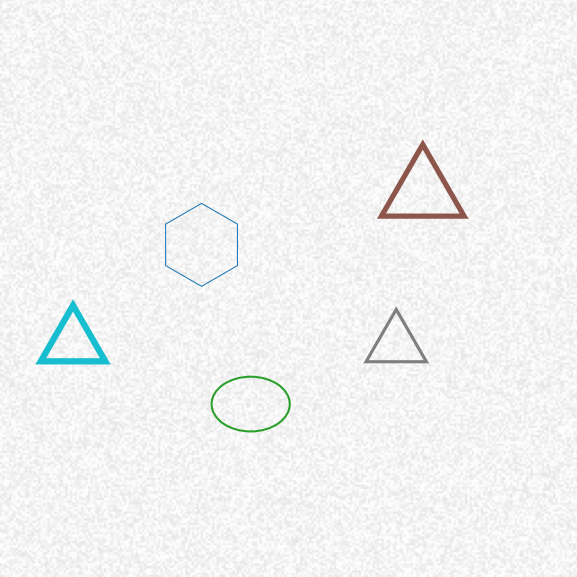[{"shape": "hexagon", "thickness": 0.5, "radius": 0.36, "center": [0.349, 0.575]}, {"shape": "oval", "thickness": 1, "radius": 0.34, "center": [0.434, 0.299]}, {"shape": "triangle", "thickness": 2.5, "radius": 0.41, "center": [0.732, 0.666]}, {"shape": "triangle", "thickness": 1.5, "radius": 0.3, "center": [0.686, 0.403]}, {"shape": "triangle", "thickness": 3, "radius": 0.32, "center": [0.126, 0.406]}]